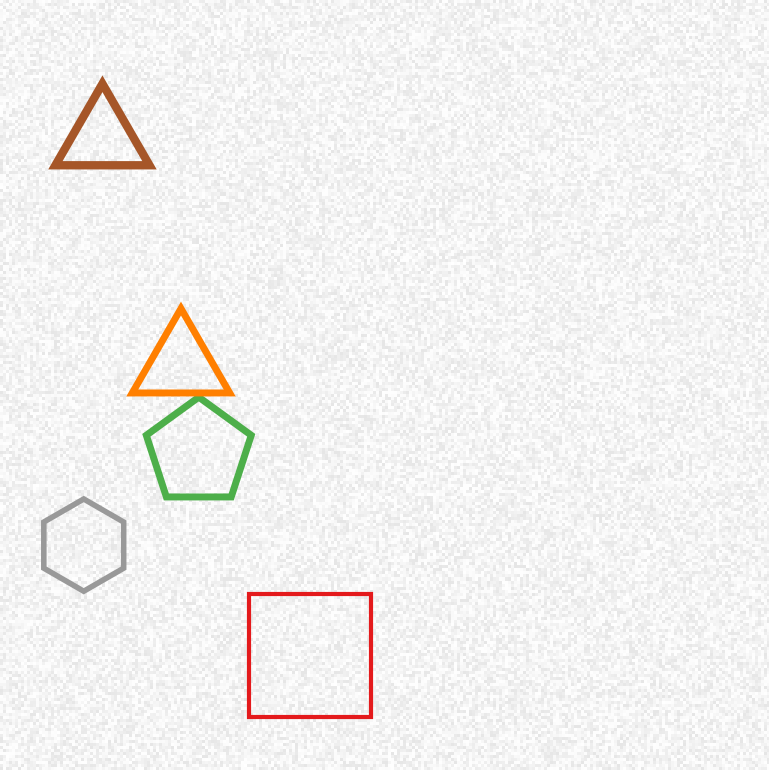[{"shape": "square", "thickness": 1.5, "radius": 0.4, "center": [0.402, 0.149]}, {"shape": "pentagon", "thickness": 2.5, "radius": 0.36, "center": [0.258, 0.413]}, {"shape": "triangle", "thickness": 2.5, "radius": 0.37, "center": [0.235, 0.526]}, {"shape": "triangle", "thickness": 3, "radius": 0.35, "center": [0.133, 0.821]}, {"shape": "hexagon", "thickness": 2, "radius": 0.3, "center": [0.109, 0.292]}]